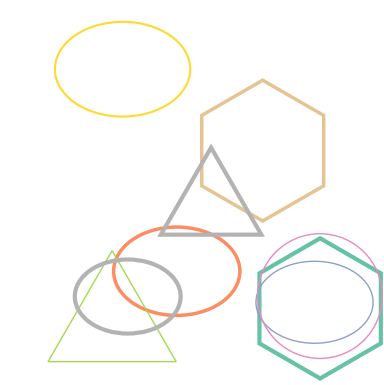[{"shape": "hexagon", "thickness": 3, "radius": 0.91, "center": [0.831, 0.199]}, {"shape": "oval", "thickness": 2.5, "radius": 0.82, "center": [0.459, 0.296]}, {"shape": "oval", "thickness": 1, "radius": 0.76, "center": [0.817, 0.215]}, {"shape": "circle", "thickness": 1, "radius": 0.81, "center": [0.831, 0.231]}, {"shape": "triangle", "thickness": 1, "radius": 0.96, "center": [0.291, 0.157]}, {"shape": "oval", "thickness": 1.5, "radius": 0.88, "center": [0.318, 0.82]}, {"shape": "hexagon", "thickness": 2.5, "radius": 0.91, "center": [0.682, 0.609]}, {"shape": "oval", "thickness": 3, "radius": 0.69, "center": [0.332, 0.23]}, {"shape": "triangle", "thickness": 3, "radius": 0.75, "center": [0.548, 0.466]}]